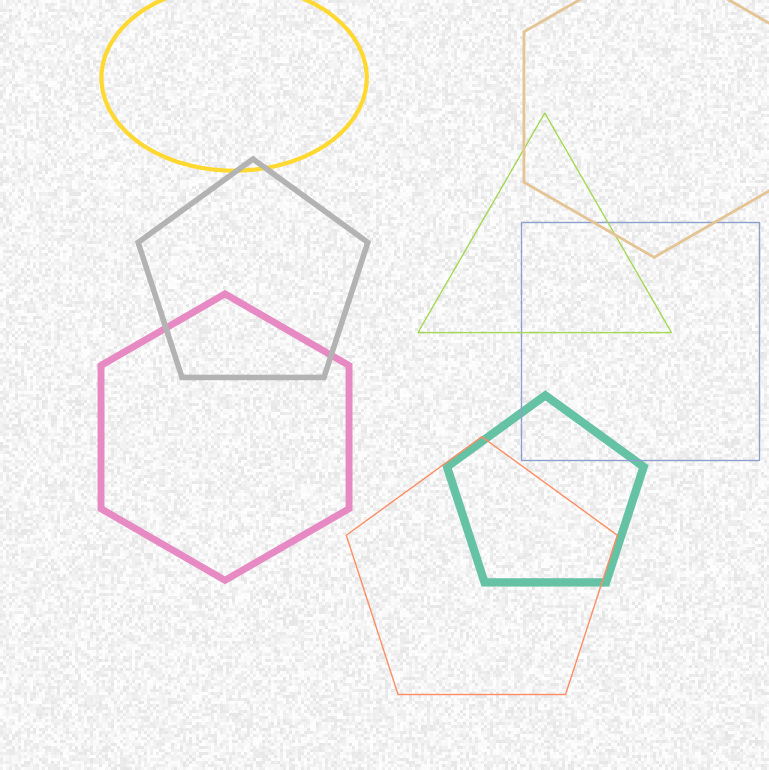[{"shape": "pentagon", "thickness": 3, "radius": 0.67, "center": [0.708, 0.352]}, {"shape": "pentagon", "thickness": 0.5, "radius": 0.93, "center": [0.626, 0.248]}, {"shape": "square", "thickness": 0.5, "radius": 0.77, "center": [0.831, 0.557]}, {"shape": "hexagon", "thickness": 2.5, "radius": 0.93, "center": [0.292, 0.432]}, {"shape": "triangle", "thickness": 0.5, "radius": 0.95, "center": [0.707, 0.663]}, {"shape": "oval", "thickness": 1.5, "radius": 0.86, "center": [0.304, 0.899]}, {"shape": "hexagon", "thickness": 1, "radius": 0.98, "center": [0.849, 0.861]}, {"shape": "pentagon", "thickness": 2, "radius": 0.78, "center": [0.329, 0.637]}]